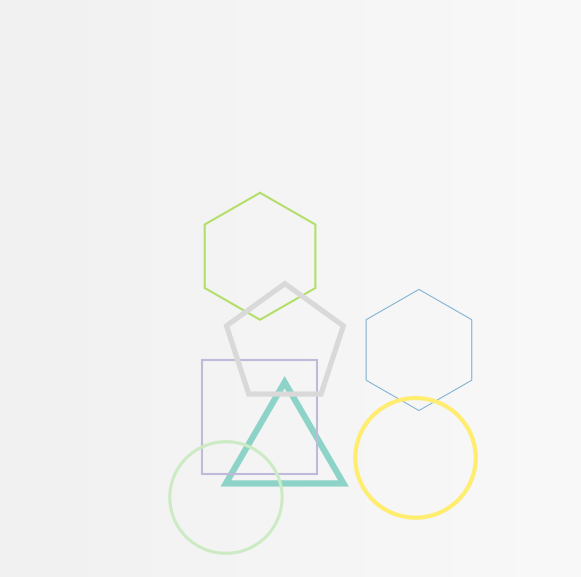[{"shape": "triangle", "thickness": 3, "radius": 0.58, "center": [0.49, 0.22]}, {"shape": "square", "thickness": 1, "radius": 0.49, "center": [0.447, 0.276]}, {"shape": "hexagon", "thickness": 0.5, "radius": 0.52, "center": [0.721, 0.393]}, {"shape": "hexagon", "thickness": 1, "radius": 0.55, "center": [0.447, 0.555]}, {"shape": "pentagon", "thickness": 2.5, "radius": 0.53, "center": [0.49, 0.402]}, {"shape": "circle", "thickness": 1.5, "radius": 0.48, "center": [0.389, 0.138]}, {"shape": "circle", "thickness": 2, "radius": 0.52, "center": [0.715, 0.206]}]